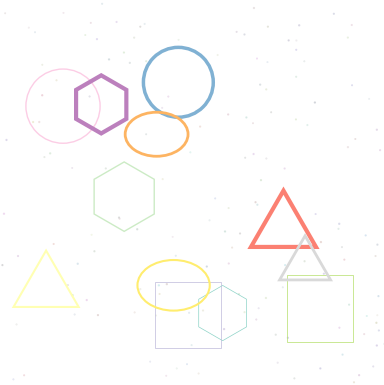[{"shape": "hexagon", "thickness": 0.5, "radius": 0.36, "center": [0.578, 0.187]}, {"shape": "triangle", "thickness": 1.5, "radius": 0.49, "center": [0.12, 0.252]}, {"shape": "square", "thickness": 0.5, "radius": 0.43, "center": [0.487, 0.181]}, {"shape": "triangle", "thickness": 3, "radius": 0.49, "center": [0.736, 0.407]}, {"shape": "circle", "thickness": 2.5, "radius": 0.45, "center": [0.463, 0.786]}, {"shape": "oval", "thickness": 2, "radius": 0.41, "center": [0.407, 0.651]}, {"shape": "square", "thickness": 0.5, "radius": 0.43, "center": [0.831, 0.2]}, {"shape": "circle", "thickness": 1, "radius": 0.48, "center": [0.164, 0.724]}, {"shape": "triangle", "thickness": 2, "radius": 0.38, "center": [0.792, 0.311]}, {"shape": "hexagon", "thickness": 3, "radius": 0.38, "center": [0.263, 0.729]}, {"shape": "hexagon", "thickness": 1, "radius": 0.45, "center": [0.323, 0.489]}, {"shape": "oval", "thickness": 1.5, "radius": 0.47, "center": [0.451, 0.259]}]